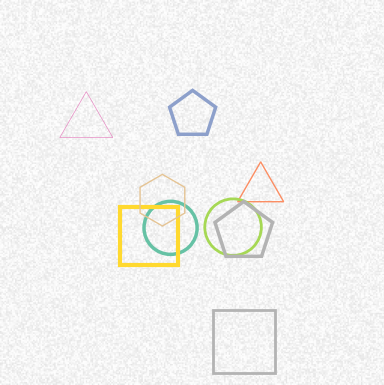[{"shape": "circle", "thickness": 2.5, "radius": 0.34, "center": [0.443, 0.408]}, {"shape": "triangle", "thickness": 1, "radius": 0.34, "center": [0.677, 0.511]}, {"shape": "pentagon", "thickness": 2.5, "radius": 0.32, "center": [0.5, 0.702]}, {"shape": "triangle", "thickness": 0.5, "radius": 0.4, "center": [0.224, 0.683]}, {"shape": "circle", "thickness": 2, "radius": 0.37, "center": [0.605, 0.41]}, {"shape": "square", "thickness": 3, "radius": 0.37, "center": [0.388, 0.387]}, {"shape": "hexagon", "thickness": 1, "radius": 0.34, "center": [0.422, 0.48]}, {"shape": "square", "thickness": 2, "radius": 0.4, "center": [0.633, 0.113]}, {"shape": "pentagon", "thickness": 2.5, "radius": 0.39, "center": [0.633, 0.398]}]